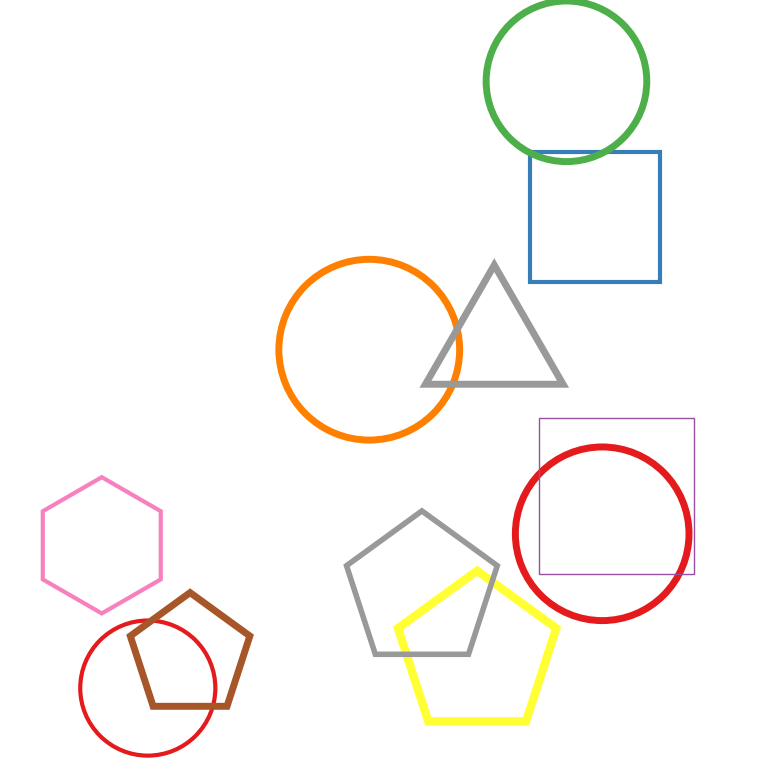[{"shape": "circle", "thickness": 2.5, "radius": 0.56, "center": [0.782, 0.307]}, {"shape": "circle", "thickness": 1.5, "radius": 0.44, "center": [0.192, 0.106]}, {"shape": "square", "thickness": 1.5, "radius": 0.42, "center": [0.773, 0.719]}, {"shape": "circle", "thickness": 2.5, "radius": 0.52, "center": [0.736, 0.894]}, {"shape": "square", "thickness": 0.5, "radius": 0.5, "center": [0.801, 0.356]}, {"shape": "circle", "thickness": 2.5, "radius": 0.59, "center": [0.48, 0.546]}, {"shape": "pentagon", "thickness": 3, "radius": 0.54, "center": [0.62, 0.151]}, {"shape": "pentagon", "thickness": 2.5, "radius": 0.41, "center": [0.247, 0.149]}, {"shape": "hexagon", "thickness": 1.5, "radius": 0.44, "center": [0.132, 0.292]}, {"shape": "pentagon", "thickness": 2, "radius": 0.51, "center": [0.548, 0.234]}, {"shape": "triangle", "thickness": 2.5, "radius": 0.52, "center": [0.642, 0.553]}]